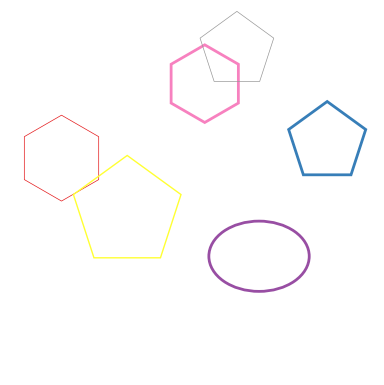[{"shape": "hexagon", "thickness": 0.5, "radius": 0.56, "center": [0.16, 0.589]}, {"shape": "pentagon", "thickness": 2, "radius": 0.53, "center": [0.85, 0.631]}, {"shape": "oval", "thickness": 2, "radius": 0.65, "center": [0.673, 0.334]}, {"shape": "pentagon", "thickness": 1, "radius": 0.73, "center": [0.33, 0.449]}, {"shape": "hexagon", "thickness": 2, "radius": 0.5, "center": [0.532, 0.783]}, {"shape": "pentagon", "thickness": 0.5, "radius": 0.5, "center": [0.615, 0.87]}]